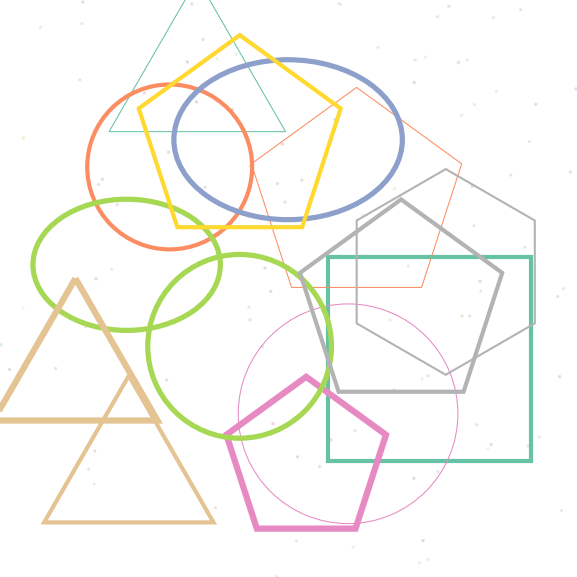[{"shape": "square", "thickness": 2, "radius": 0.88, "center": [0.744, 0.377]}, {"shape": "triangle", "thickness": 0.5, "radius": 0.88, "center": [0.342, 0.859]}, {"shape": "circle", "thickness": 2, "radius": 0.71, "center": [0.294, 0.71]}, {"shape": "pentagon", "thickness": 0.5, "radius": 0.96, "center": [0.617, 0.656]}, {"shape": "oval", "thickness": 2.5, "radius": 0.99, "center": [0.499, 0.757]}, {"shape": "pentagon", "thickness": 3, "radius": 0.73, "center": [0.53, 0.201]}, {"shape": "circle", "thickness": 0.5, "radius": 0.95, "center": [0.603, 0.283]}, {"shape": "oval", "thickness": 2.5, "radius": 0.81, "center": [0.219, 0.541]}, {"shape": "circle", "thickness": 2.5, "radius": 0.8, "center": [0.415, 0.399]}, {"shape": "pentagon", "thickness": 2, "radius": 0.92, "center": [0.415, 0.754]}, {"shape": "triangle", "thickness": 2, "radius": 0.85, "center": [0.223, 0.179]}, {"shape": "triangle", "thickness": 3, "radius": 0.82, "center": [0.131, 0.353]}, {"shape": "pentagon", "thickness": 2, "radius": 0.92, "center": [0.695, 0.47]}, {"shape": "hexagon", "thickness": 1, "radius": 0.89, "center": [0.772, 0.528]}]